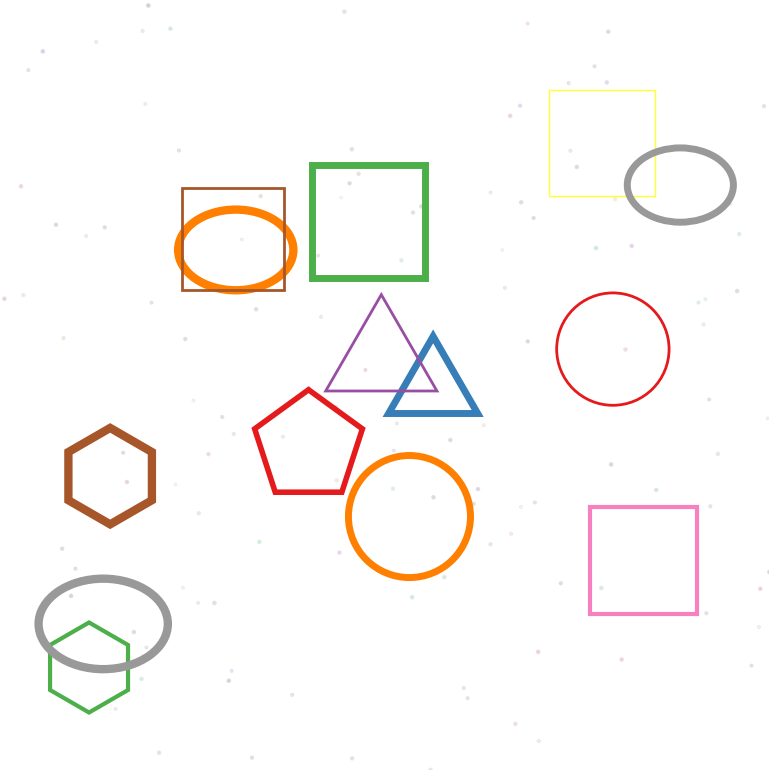[{"shape": "circle", "thickness": 1, "radius": 0.36, "center": [0.796, 0.547]}, {"shape": "pentagon", "thickness": 2, "radius": 0.37, "center": [0.401, 0.42]}, {"shape": "triangle", "thickness": 2.5, "radius": 0.33, "center": [0.563, 0.496]}, {"shape": "hexagon", "thickness": 1.5, "radius": 0.29, "center": [0.116, 0.133]}, {"shape": "square", "thickness": 2.5, "radius": 0.37, "center": [0.479, 0.712]}, {"shape": "triangle", "thickness": 1, "radius": 0.42, "center": [0.495, 0.534]}, {"shape": "oval", "thickness": 3, "radius": 0.37, "center": [0.306, 0.675]}, {"shape": "circle", "thickness": 2.5, "radius": 0.4, "center": [0.532, 0.329]}, {"shape": "square", "thickness": 0.5, "radius": 0.34, "center": [0.782, 0.814]}, {"shape": "hexagon", "thickness": 3, "radius": 0.31, "center": [0.143, 0.382]}, {"shape": "square", "thickness": 1, "radius": 0.33, "center": [0.303, 0.689]}, {"shape": "square", "thickness": 1.5, "radius": 0.35, "center": [0.836, 0.273]}, {"shape": "oval", "thickness": 3, "radius": 0.42, "center": [0.134, 0.19]}, {"shape": "oval", "thickness": 2.5, "radius": 0.34, "center": [0.884, 0.76]}]